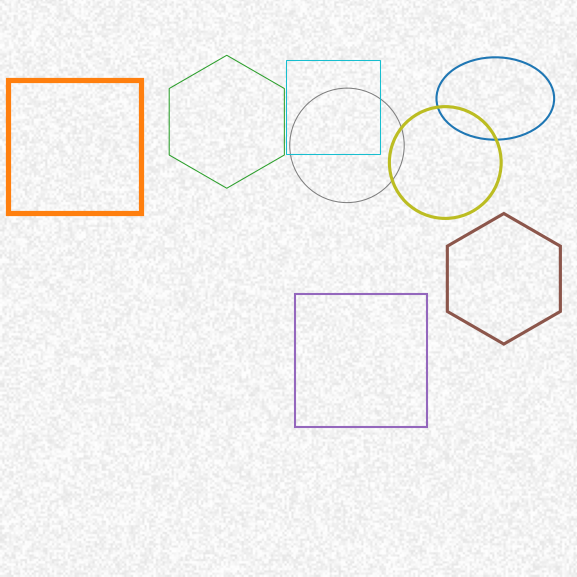[{"shape": "oval", "thickness": 1, "radius": 0.51, "center": [0.858, 0.829]}, {"shape": "square", "thickness": 2.5, "radius": 0.58, "center": [0.129, 0.745]}, {"shape": "hexagon", "thickness": 0.5, "radius": 0.58, "center": [0.393, 0.788]}, {"shape": "square", "thickness": 1, "radius": 0.57, "center": [0.625, 0.375]}, {"shape": "hexagon", "thickness": 1.5, "radius": 0.57, "center": [0.872, 0.516]}, {"shape": "circle", "thickness": 0.5, "radius": 0.5, "center": [0.601, 0.747]}, {"shape": "circle", "thickness": 1.5, "radius": 0.48, "center": [0.771, 0.718]}, {"shape": "square", "thickness": 0.5, "radius": 0.4, "center": [0.577, 0.814]}]